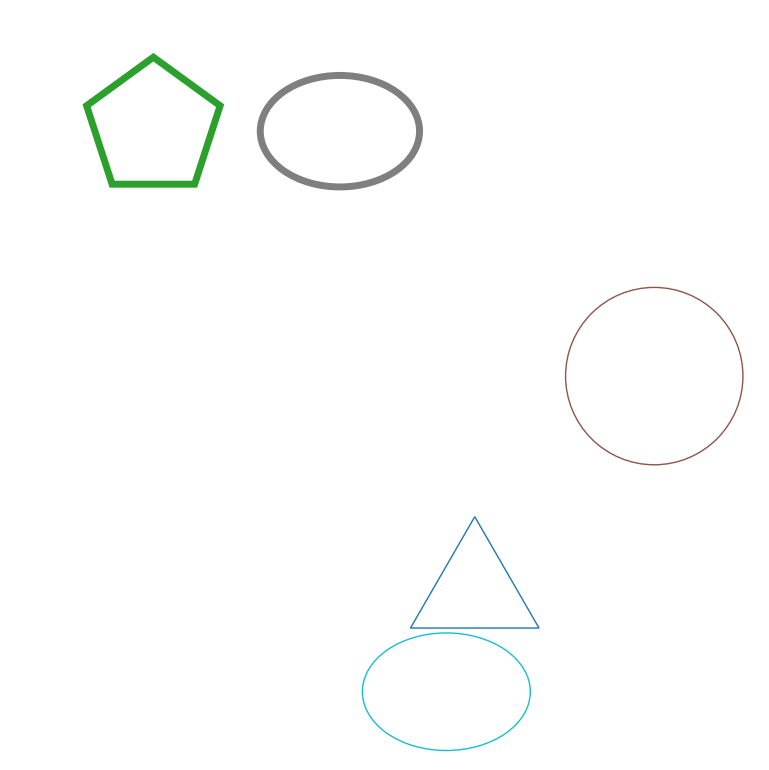[{"shape": "triangle", "thickness": 0.5, "radius": 0.48, "center": [0.617, 0.233]}, {"shape": "pentagon", "thickness": 2.5, "radius": 0.46, "center": [0.199, 0.835]}, {"shape": "circle", "thickness": 0.5, "radius": 0.58, "center": [0.85, 0.512]}, {"shape": "oval", "thickness": 2.5, "radius": 0.52, "center": [0.441, 0.83]}, {"shape": "oval", "thickness": 0.5, "radius": 0.55, "center": [0.58, 0.102]}]